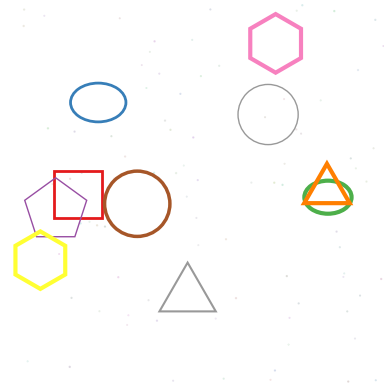[{"shape": "square", "thickness": 2, "radius": 0.31, "center": [0.202, 0.495]}, {"shape": "oval", "thickness": 2, "radius": 0.36, "center": [0.255, 0.734]}, {"shape": "oval", "thickness": 3, "radius": 0.31, "center": [0.852, 0.488]}, {"shape": "pentagon", "thickness": 1, "radius": 0.42, "center": [0.145, 0.454]}, {"shape": "triangle", "thickness": 3, "radius": 0.34, "center": [0.849, 0.506]}, {"shape": "hexagon", "thickness": 3, "radius": 0.37, "center": [0.105, 0.324]}, {"shape": "circle", "thickness": 2.5, "radius": 0.42, "center": [0.356, 0.471]}, {"shape": "hexagon", "thickness": 3, "radius": 0.38, "center": [0.716, 0.887]}, {"shape": "triangle", "thickness": 1.5, "radius": 0.42, "center": [0.487, 0.233]}, {"shape": "circle", "thickness": 1, "radius": 0.39, "center": [0.696, 0.703]}]